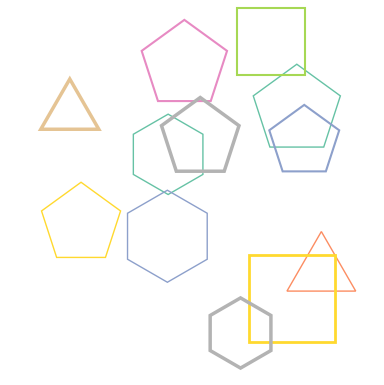[{"shape": "pentagon", "thickness": 1, "radius": 0.59, "center": [0.771, 0.714]}, {"shape": "hexagon", "thickness": 1, "radius": 0.52, "center": [0.437, 0.599]}, {"shape": "triangle", "thickness": 1, "radius": 0.52, "center": [0.835, 0.295]}, {"shape": "pentagon", "thickness": 1.5, "radius": 0.48, "center": [0.79, 0.632]}, {"shape": "hexagon", "thickness": 1, "radius": 0.6, "center": [0.435, 0.386]}, {"shape": "pentagon", "thickness": 1.5, "radius": 0.58, "center": [0.479, 0.832]}, {"shape": "square", "thickness": 1.5, "radius": 0.44, "center": [0.704, 0.893]}, {"shape": "square", "thickness": 2, "radius": 0.56, "center": [0.759, 0.225]}, {"shape": "pentagon", "thickness": 1, "radius": 0.54, "center": [0.211, 0.419]}, {"shape": "triangle", "thickness": 2.5, "radius": 0.43, "center": [0.181, 0.708]}, {"shape": "pentagon", "thickness": 2.5, "radius": 0.53, "center": [0.52, 0.641]}, {"shape": "hexagon", "thickness": 2.5, "radius": 0.46, "center": [0.625, 0.135]}]